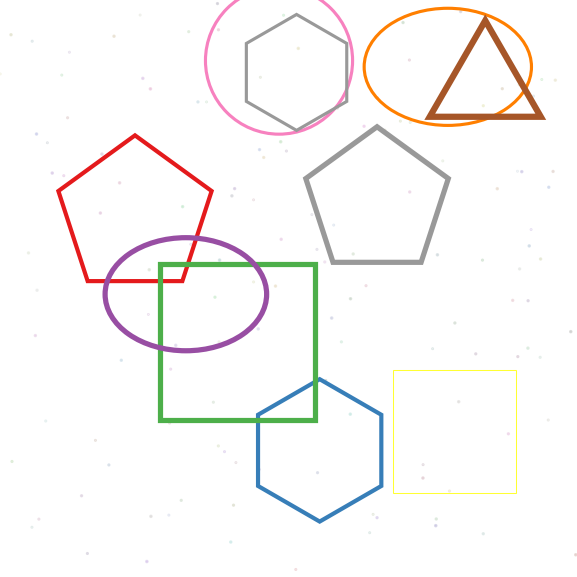[{"shape": "pentagon", "thickness": 2, "radius": 0.7, "center": [0.234, 0.625]}, {"shape": "hexagon", "thickness": 2, "radius": 0.62, "center": [0.554, 0.219]}, {"shape": "square", "thickness": 2.5, "radius": 0.67, "center": [0.412, 0.407]}, {"shape": "oval", "thickness": 2.5, "radius": 0.7, "center": [0.322, 0.49]}, {"shape": "oval", "thickness": 1.5, "radius": 0.72, "center": [0.775, 0.883]}, {"shape": "square", "thickness": 0.5, "radius": 0.53, "center": [0.787, 0.252]}, {"shape": "triangle", "thickness": 3, "radius": 0.56, "center": [0.84, 0.852]}, {"shape": "circle", "thickness": 1.5, "radius": 0.64, "center": [0.483, 0.894]}, {"shape": "pentagon", "thickness": 2.5, "radius": 0.65, "center": [0.653, 0.65]}, {"shape": "hexagon", "thickness": 1.5, "radius": 0.5, "center": [0.514, 0.874]}]